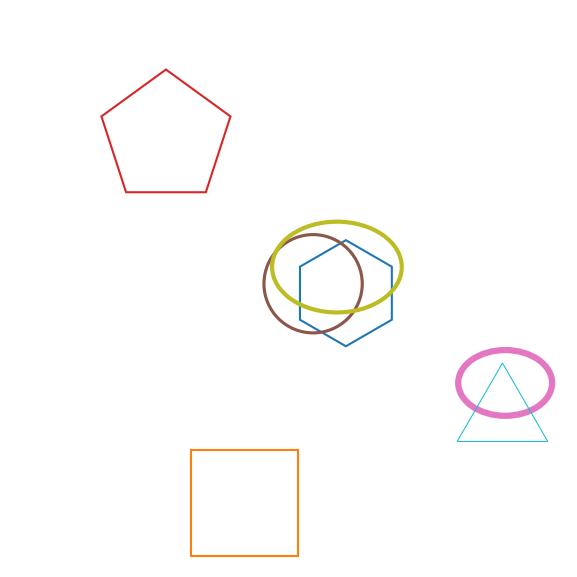[{"shape": "hexagon", "thickness": 1, "radius": 0.46, "center": [0.599, 0.491]}, {"shape": "square", "thickness": 1, "radius": 0.46, "center": [0.423, 0.128]}, {"shape": "pentagon", "thickness": 1, "radius": 0.59, "center": [0.287, 0.761]}, {"shape": "circle", "thickness": 1.5, "radius": 0.43, "center": [0.542, 0.508]}, {"shape": "oval", "thickness": 3, "radius": 0.41, "center": [0.875, 0.336]}, {"shape": "oval", "thickness": 2, "radius": 0.56, "center": [0.583, 0.537]}, {"shape": "triangle", "thickness": 0.5, "radius": 0.45, "center": [0.87, 0.28]}]